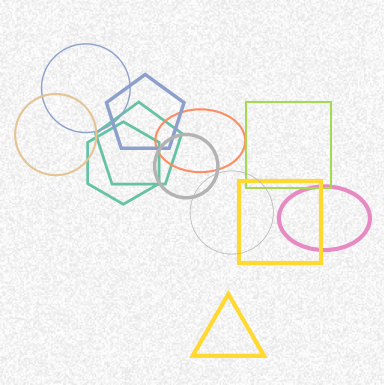[{"shape": "pentagon", "thickness": 2, "radius": 0.59, "center": [0.36, 0.617]}, {"shape": "hexagon", "thickness": 2, "radius": 0.54, "center": [0.32, 0.577]}, {"shape": "oval", "thickness": 1.5, "radius": 0.58, "center": [0.52, 0.634]}, {"shape": "circle", "thickness": 1, "radius": 0.58, "center": [0.223, 0.771]}, {"shape": "pentagon", "thickness": 2.5, "radius": 0.53, "center": [0.377, 0.701]}, {"shape": "oval", "thickness": 3, "radius": 0.59, "center": [0.843, 0.433]}, {"shape": "square", "thickness": 1.5, "radius": 0.55, "center": [0.749, 0.623]}, {"shape": "square", "thickness": 3, "radius": 0.53, "center": [0.728, 0.423]}, {"shape": "triangle", "thickness": 3, "radius": 0.54, "center": [0.593, 0.129]}, {"shape": "circle", "thickness": 1.5, "radius": 0.53, "center": [0.145, 0.65]}, {"shape": "circle", "thickness": 2.5, "radius": 0.41, "center": [0.484, 0.569]}, {"shape": "circle", "thickness": 0.5, "radius": 0.54, "center": [0.602, 0.448]}]